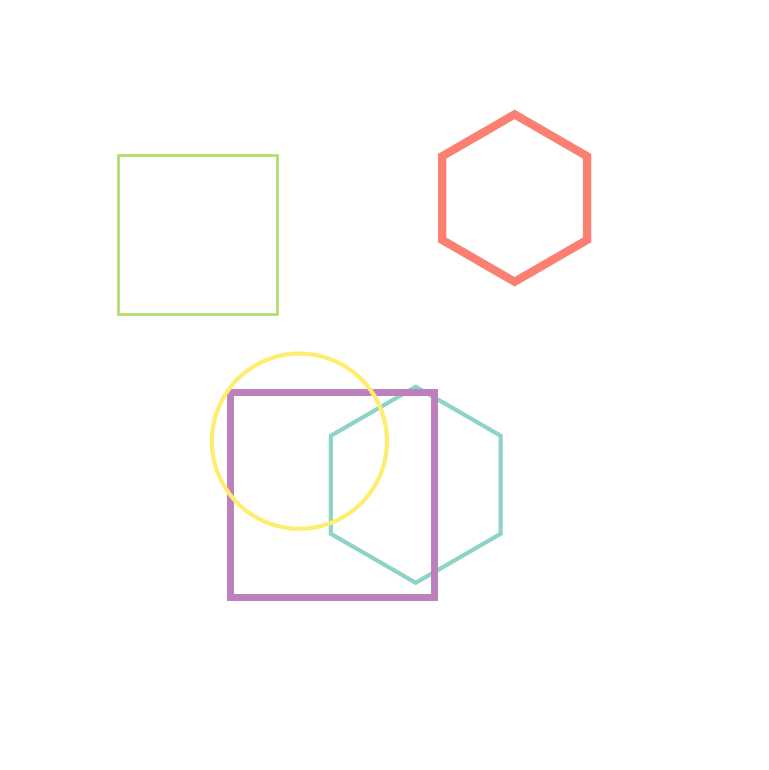[{"shape": "hexagon", "thickness": 1.5, "radius": 0.64, "center": [0.54, 0.37]}, {"shape": "hexagon", "thickness": 3, "radius": 0.54, "center": [0.668, 0.743]}, {"shape": "square", "thickness": 1, "radius": 0.52, "center": [0.256, 0.696]}, {"shape": "square", "thickness": 2.5, "radius": 0.66, "center": [0.431, 0.358]}, {"shape": "circle", "thickness": 1.5, "radius": 0.57, "center": [0.389, 0.427]}]